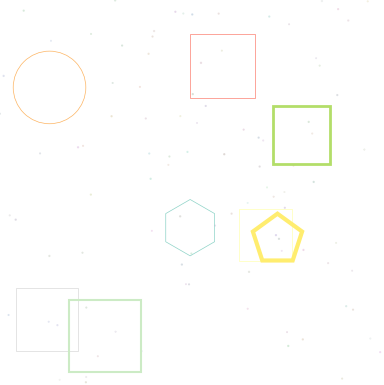[{"shape": "hexagon", "thickness": 0.5, "radius": 0.37, "center": [0.494, 0.409]}, {"shape": "square", "thickness": 0.5, "radius": 0.34, "center": [0.689, 0.389]}, {"shape": "square", "thickness": 0.5, "radius": 0.42, "center": [0.578, 0.829]}, {"shape": "circle", "thickness": 0.5, "radius": 0.47, "center": [0.129, 0.773]}, {"shape": "square", "thickness": 2, "radius": 0.37, "center": [0.783, 0.65]}, {"shape": "square", "thickness": 0.5, "radius": 0.41, "center": [0.122, 0.17]}, {"shape": "square", "thickness": 1.5, "radius": 0.47, "center": [0.274, 0.127]}, {"shape": "pentagon", "thickness": 3, "radius": 0.34, "center": [0.721, 0.378]}]